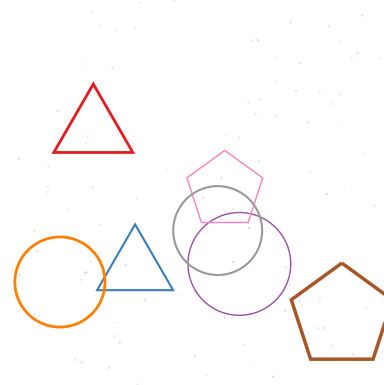[{"shape": "triangle", "thickness": 2, "radius": 0.59, "center": [0.242, 0.663]}, {"shape": "triangle", "thickness": 1.5, "radius": 0.57, "center": [0.351, 0.303]}, {"shape": "circle", "thickness": 1, "radius": 0.67, "center": [0.622, 0.314]}, {"shape": "circle", "thickness": 2, "radius": 0.59, "center": [0.156, 0.267]}, {"shape": "pentagon", "thickness": 2.5, "radius": 0.69, "center": [0.888, 0.179]}, {"shape": "pentagon", "thickness": 1, "radius": 0.52, "center": [0.584, 0.506]}, {"shape": "circle", "thickness": 1.5, "radius": 0.58, "center": [0.565, 0.401]}]